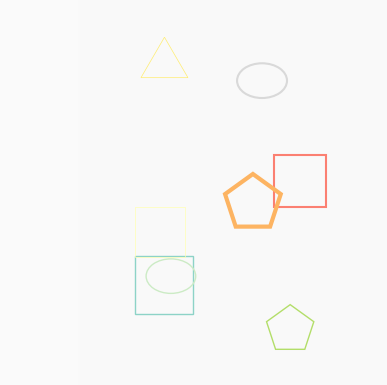[{"shape": "square", "thickness": 1, "radius": 0.37, "center": [0.424, 0.259]}, {"shape": "square", "thickness": 0.5, "radius": 0.32, "center": [0.413, 0.397]}, {"shape": "square", "thickness": 1.5, "radius": 0.34, "center": [0.774, 0.53]}, {"shape": "pentagon", "thickness": 3, "radius": 0.38, "center": [0.653, 0.473]}, {"shape": "pentagon", "thickness": 1, "radius": 0.32, "center": [0.749, 0.145]}, {"shape": "oval", "thickness": 1.5, "radius": 0.32, "center": [0.676, 0.791]}, {"shape": "oval", "thickness": 1, "radius": 0.32, "center": [0.441, 0.283]}, {"shape": "triangle", "thickness": 0.5, "radius": 0.35, "center": [0.424, 0.833]}]